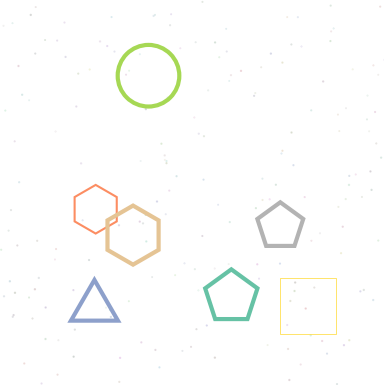[{"shape": "pentagon", "thickness": 3, "radius": 0.36, "center": [0.601, 0.229]}, {"shape": "hexagon", "thickness": 1.5, "radius": 0.32, "center": [0.249, 0.457]}, {"shape": "triangle", "thickness": 3, "radius": 0.35, "center": [0.245, 0.202]}, {"shape": "circle", "thickness": 3, "radius": 0.4, "center": [0.386, 0.803]}, {"shape": "square", "thickness": 0.5, "radius": 0.37, "center": [0.801, 0.206]}, {"shape": "hexagon", "thickness": 3, "radius": 0.38, "center": [0.346, 0.389]}, {"shape": "pentagon", "thickness": 3, "radius": 0.31, "center": [0.728, 0.412]}]